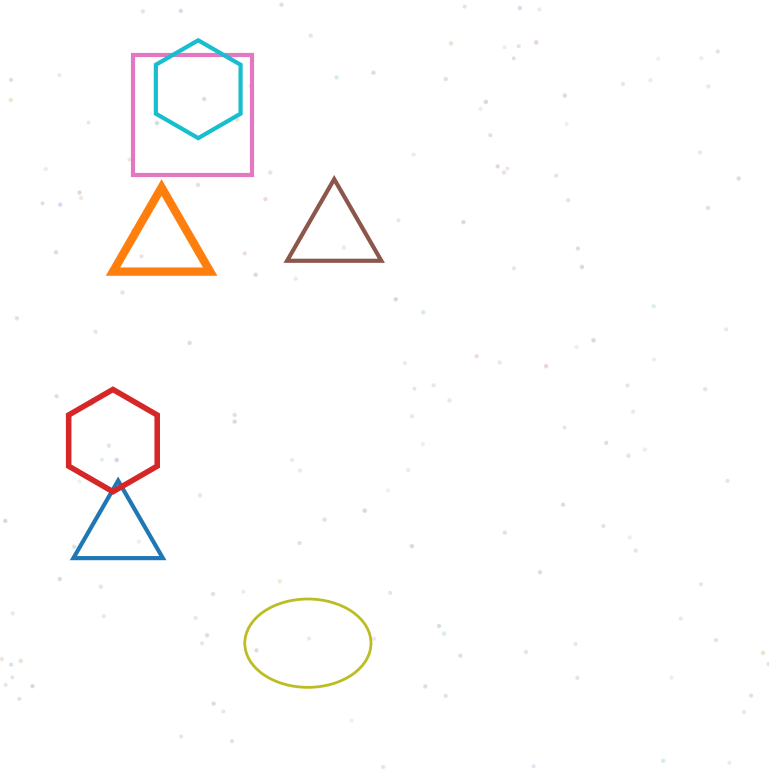[{"shape": "triangle", "thickness": 1.5, "radius": 0.34, "center": [0.153, 0.309]}, {"shape": "triangle", "thickness": 3, "radius": 0.36, "center": [0.21, 0.684]}, {"shape": "hexagon", "thickness": 2, "radius": 0.33, "center": [0.147, 0.428]}, {"shape": "triangle", "thickness": 1.5, "radius": 0.35, "center": [0.434, 0.697]}, {"shape": "square", "thickness": 1.5, "radius": 0.39, "center": [0.25, 0.851]}, {"shape": "oval", "thickness": 1, "radius": 0.41, "center": [0.4, 0.165]}, {"shape": "hexagon", "thickness": 1.5, "radius": 0.32, "center": [0.257, 0.884]}]